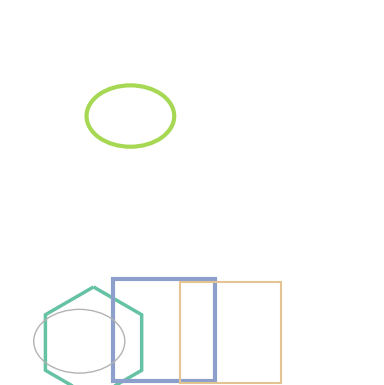[{"shape": "hexagon", "thickness": 2.5, "radius": 0.72, "center": [0.243, 0.11]}, {"shape": "square", "thickness": 3, "radius": 0.66, "center": [0.425, 0.144]}, {"shape": "oval", "thickness": 3, "radius": 0.57, "center": [0.339, 0.699]}, {"shape": "square", "thickness": 1.5, "radius": 0.66, "center": [0.599, 0.136]}, {"shape": "oval", "thickness": 1, "radius": 0.59, "center": [0.206, 0.114]}]